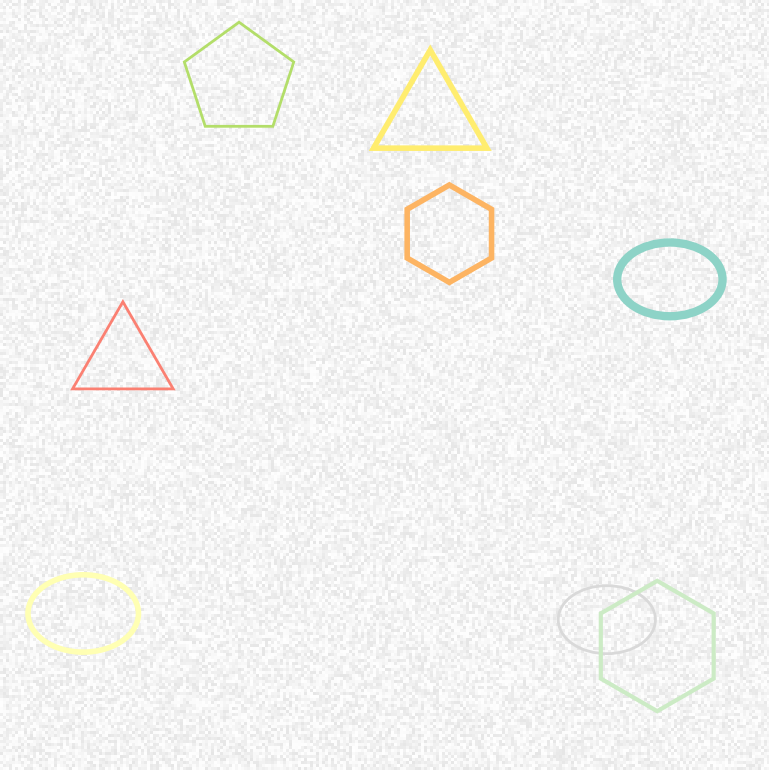[{"shape": "oval", "thickness": 3, "radius": 0.34, "center": [0.87, 0.637]}, {"shape": "oval", "thickness": 2, "radius": 0.36, "center": [0.108, 0.203]}, {"shape": "triangle", "thickness": 1, "radius": 0.38, "center": [0.16, 0.533]}, {"shape": "hexagon", "thickness": 2, "radius": 0.32, "center": [0.584, 0.697]}, {"shape": "pentagon", "thickness": 1, "radius": 0.37, "center": [0.31, 0.896]}, {"shape": "oval", "thickness": 1, "radius": 0.32, "center": [0.788, 0.195]}, {"shape": "hexagon", "thickness": 1.5, "radius": 0.42, "center": [0.854, 0.161]}, {"shape": "triangle", "thickness": 2, "radius": 0.43, "center": [0.559, 0.85]}]